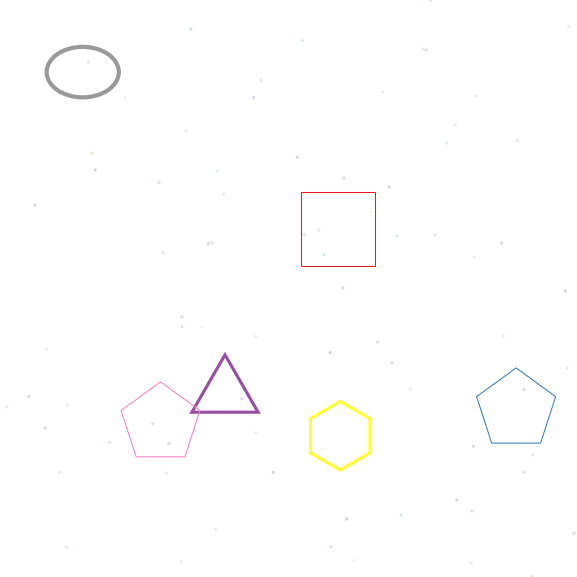[{"shape": "square", "thickness": 0.5, "radius": 0.32, "center": [0.586, 0.602]}, {"shape": "pentagon", "thickness": 0.5, "radius": 0.36, "center": [0.894, 0.29]}, {"shape": "triangle", "thickness": 1.5, "radius": 0.33, "center": [0.39, 0.318]}, {"shape": "hexagon", "thickness": 1.5, "radius": 0.3, "center": [0.589, 0.245]}, {"shape": "pentagon", "thickness": 0.5, "radius": 0.36, "center": [0.278, 0.266]}, {"shape": "oval", "thickness": 2, "radius": 0.31, "center": [0.143, 0.874]}]